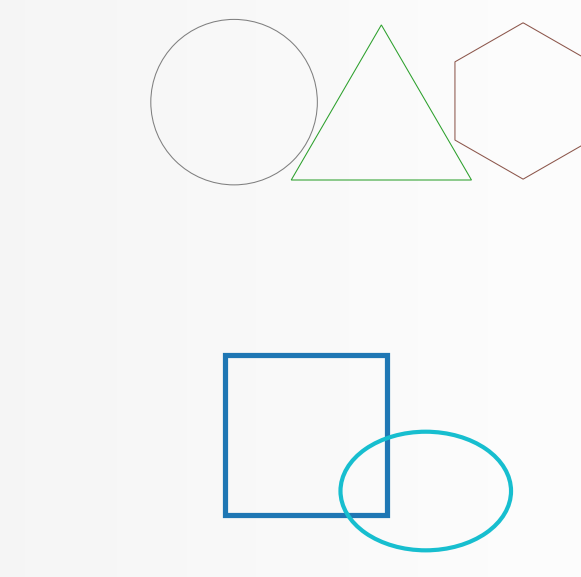[{"shape": "square", "thickness": 2.5, "radius": 0.69, "center": [0.526, 0.246]}, {"shape": "triangle", "thickness": 0.5, "radius": 0.9, "center": [0.656, 0.777]}, {"shape": "hexagon", "thickness": 0.5, "radius": 0.68, "center": [0.9, 0.824]}, {"shape": "circle", "thickness": 0.5, "radius": 0.72, "center": [0.403, 0.822]}, {"shape": "oval", "thickness": 2, "radius": 0.73, "center": [0.732, 0.149]}]